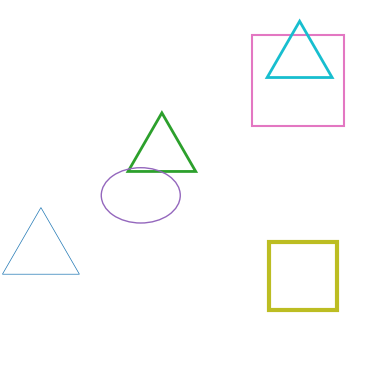[{"shape": "triangle", "thickness": 0.5, "radius": 0.58, "center": [0.106, 0.345]}, {"shape": "triangle", "thickness": 2, "radius": 0.51, "center": [0.42, 0.605]}, {"shape": "oval", "thickness": 1, "radius": 0.51, "center": [0.366, 0.493]}, {"shape": "square", "thickness": 1.5, "radius": 0.59, "center": [0.774, 0.791]}, {"shape": "square", "thickness": 3, "radius": 0.44, "center": [0.787, 0.283]}, {"shape": "triangle", "thickness": 2, "radius": 0.49, "center": [0.778, 0.847]}]